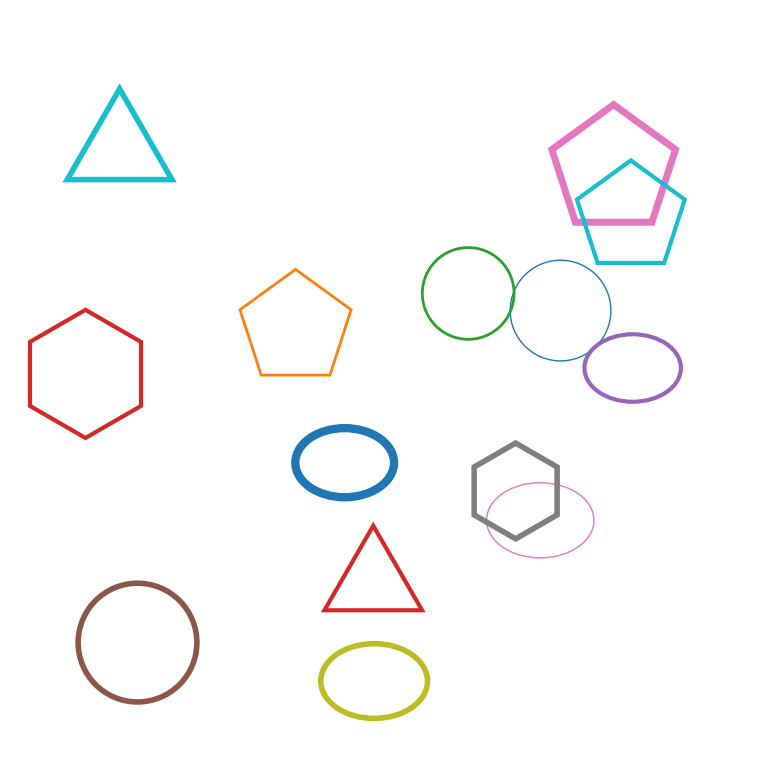[{"shape": "circle", "thickness": 0.5, "radius": 0.33, "center": [0.728, 0.597]}, {"shape": "oval", "thickness": 3, "radius": 0.32, "center": [0.448, 0.399]}, {"shape": "pentagon", "thickness": 1, "radius": 0.38, "center": [0.384, 0.574]}, {"shape": "circle", "thickness": 1, "radius": 0.3, "center": [0.608, 0.619]}, {"shape": "hexagon", "thickness": 1.5, "radius": 0.42, "center": [0.111, 0.514]}, {"shape": "triangle", "thickness": 1.5, "radius": 0.37, "center": [0.485, 0.244]}, {"shape": "oval", "thickness": 1.5, "radius": 0.31, "center": [0.822, 0.522]}, {"shape": "circle", "thickness": 2, "radius": 0.39, "center": [0.179, 0.165]}, {"shape": "pentagon", "thickness": 2.5, "radius": 0.42, "center": [0.797, 0.78]}, {"shape": "oval", "thickness": 0.5, "radius": 0.35, "center": [0.702, 0.324]}, {"shape": "hexagon", "thickness": 2, "radius": 0.31, "center": [0.67, 0.362]}, {"shape": "oval", "thickness": 2, "radius": 0.35, "center": [0.486, 0.116]}, {"shape": "triangle", "thickness": 2, "radius": 0.39, "center": [0.155, 0.806]}, {"shape": "pentagon", "thickness": 1.5, "radius": 0.37, "center": [0.819, 0.718]}]